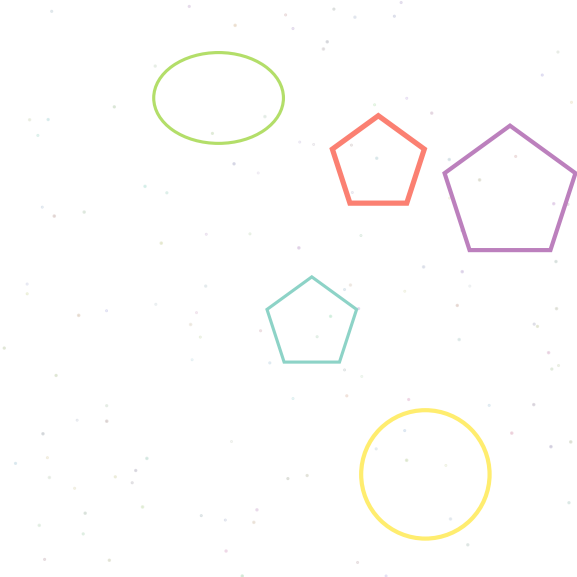[{"shape": "pentagon", "thickness": 1.5, "radius": 0.41, "center": [0.54, 0.438]}, {"shape": "pentagon", "thickness": 2.5, "radius": 0.42, "center": [0.655, 0.715]}, {"shape": "oval", "thickness": 1.5, "radius": 0.56, "center": [0.379, 0.829]}, {"shape": "pentagon", "thickness": 2, "radius": 0.6, "center": [0.883, 0.662]}, {"shape": "circle", "thickness": 2, "radius": 0.56, "center": [0.737, 0.178]}]